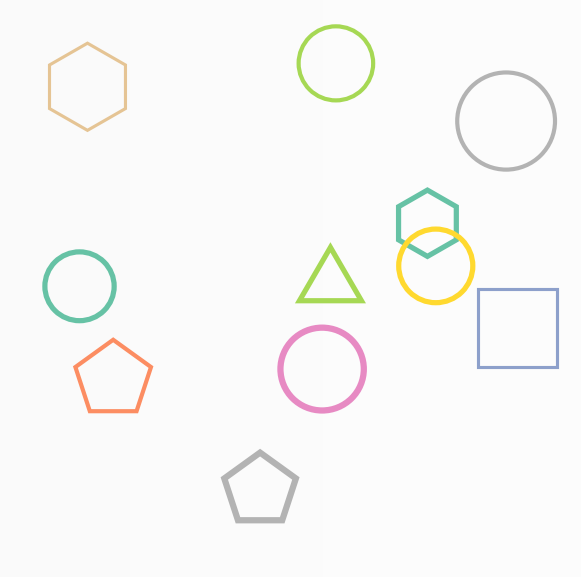[{"shape": "hexagon", "thickness": 2.5, "radius": 0.29, "center": [0.735, 0.613]}, {"shape": "circle", "thickness": 2.5, "radius": 0.3, "center": [0.137, 0.503]}, {"shape": "pentagon", "thickness": 2, "radius": 0.34, "center": [0.195, 0.342]}, {"shape": "square", "thickness": 1.5, "radius": 0.34, "center": [0.89, 0.432]}, {"shape": "circle", "thickness": 3, "radius": 0.36, "center": [0.554, 0.36]}, {"shape": "circle", "thickness": 2, "radius": 0.32, "center": [0.578, 0.889]}, {"shape": "triangle", "thickness": 2.5, "radius": 0.31, "center": [0.569, 0.509]}, {"shape": "circle", "thickness": 2.5, "radius": 0.32, "center": [0.75, 0.539]}, {"shape": "hexagon", "thickness": 1.5, "radius": 0.38, "center": [0.151, 0.849]}, {"shape": "circle", "thickness": 2, "radius": 0.42, "center": [0.871, 0.79]}, {"shape": "pentagon", "thickness": 3, "radius": 0.32, "center": [0.447, 0.151]}]